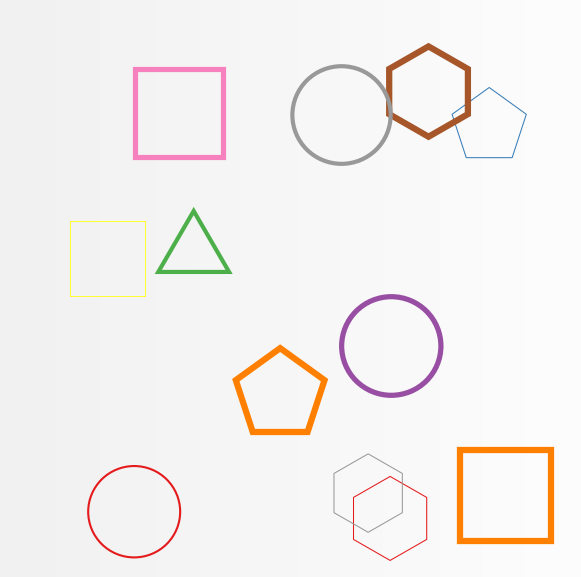[{"shape": "hexagon", "thickness": 0.5, "radius": 0.36, "center": [0.671, 0.101]}, {"shape": "circle", "thickness": 1, "radius": 0.4, "center": [0.231, 0.113]}, {"shape": "pentagon", "thickness": 0.5, "radius": 0.34, "center": [0.842, 0.78]}, {"shape": "triangle", "thickness": 2, "radius": 0.35, "center": [0.333, 0.563]}, {"shape": "circle", "thickness": 2.5, "radius": 0.43, "center": [0.673, 0.4]}, {"shape": "square", "thickness": 3, "radius": 0.39, "center": [0.87, 0.141]}, {"shape": "pentagon", "thickness": 3, "radius": 0.4, "center": [0.482, 0.316]}, {"shape": "square", "thickness": 0.5, "radius": 0.32, "center": [0.185, 0.551]}, {"shape": "hexagon", "thickness": 3, "radius": 0.39, "center": [0.737, 0.841]}, {"shape": "square", "thickness": 2.5, "radius": 0.38, "center": [0.308, 0.803]}, {"shape": "circle", "thickness": 2, "radius": 0.42, "center": [0.588, 0.8]}, {"shape": "hexagon", "thickness": 0.5, "radius": 0.34, "center": [0.633, 0.145]}]